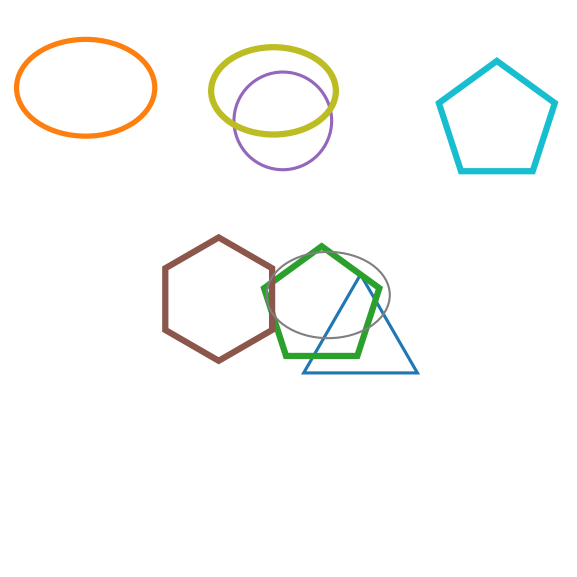[{"shape": "triangle", "thickness": 1.5, "radius": 0.57, "center": [0.624, 0.41]}, {"shape": "oval", "thickness": 2.5, "radius": 0.6, "center": [0.148, 0.847]}, {"shape": "pentagon", "thickness": 3, "radius": 0.52, "center": [0.557, 0.468]}, {"shape": "circle", "thickness": 1.5, "radius": 0.42, "center": [0.49, 0.79]}, {"shape": "hexagon", "thickness": 3, "radius": 0.53, "center": [0.379, 0.481]}, {"shape": "oval", "thickness": 1, "radius": 0.53, "center": [0.568, 0.488]}, {"shape": "oval", "thickness": 3, "radius": 0.54, "center": [0.474, 0.842]}, {"shape": "pentagon", "thickness": 3, "radius": 0.53, "center": [0.86, 0.788]}]